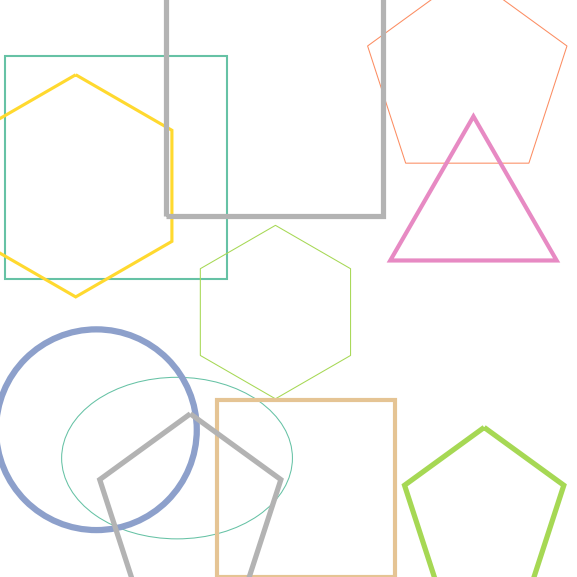[{"shape": "square", "thickness": 1, "radius": 0.96, "center": [0.201, 0.709]}, {"shape": "oval", "thickness": 0.5, "radius": 1.0, "center": [0.307, 0.206]}, {"shape": "pentagon", "thickness": 0.5, "radius": 0.91, "center": [0.809, 0.863]}, {"shape": "circle", "thickness": 3, "radius": 0.87, "center": [0.167, 0.255]}, {"shape": "triangle", "thickness": 2, "radius": 0.83, "center": [0.82, 0.631]}, {"shape": "pentagon", "thickness": 2.5, "radius": 0.73, "center": [0.838, 0.114]}, {"shape": "hexagon", "thickness": 0.5, "radius": 0.75, "center": [0.477, 0.459]}, {"shape": "hexagon", "thickness": 1.5, "radius": 0.96, "center": [0.131, 0.677]}, {"shape": "square", "thickness": 2, "radius": 0.77, "center": [0.53, 0.153]}, {"shape": "square", "thickness": 2.5, "radius": 0.94, "center": [0.475, 0.813]}, {"shape": "pentagon", "thickness": 2.5, "radius": 0.82, "center": [0.33, 0.118]}]